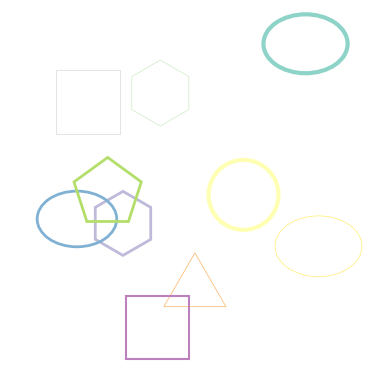[{"shape": "oval", "thickness": 3, "radius": 0.55, "center": [0.794, 0.886]}, {"shape": "circle", "thickness": 3, "radius": 0.45, "center": [0.633, 0.494]}, {"shape": "hexagon", "thickness": 2, "radius": 0.42, "center": [0.319, 0.42]}, {"shape": "oval", "thickness": 2, "radius": 0.52, "center": [0.2, 0.431]}, {"shape": "triangle", "thickness": 0.5, "radius": 0.47, "center": [0.506, 0.25]}, {"shape": "pentagon", "thickness": 2, "radius": 0.46, "center": [0.28, 0.499]}, {"shape": "square", "thickness": 0.5, "radius": 0.42, "center": [0.228, 0.735]}, {"shape": "square", "thickness": 1.5, "radius": 0.41, "center": [0.409, 0.15]}, {"shape": "hexagon", "thickness": 0.5, "radius": 0.43, "center": [0.416, 0.758]}, {"shape": "oval", "thickness": 0.5, "radius": 0.56, "center": [0.827, 0.36]}]